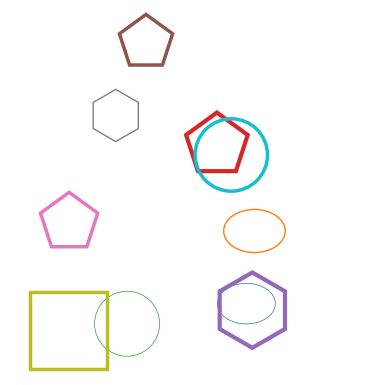[{"shape": "oval", "thickness": 0.5, "radius": 0.38, "center": [0.64, 0.211]}, {"shape": "oval", "thickness": 1, "radius": 0.4, "center": [0.661, 0.4]}, {"shape": "circle", "thickness": 0.5, "radius": 0.42, "center": [0.33, 0.159]}, {"shape": "pentagon", "thickness": 3, "radius": 0.42, "center": [0.563, 0.624]}, {"shape": "hexagon", "thickness": 3, "radius": 0.49, "center": [0.655, 0.194]}, {"shape": "pentagon", "thickness": 2.5, "radius": 0.36, "center": [0.379, 0.89]}, {"shape": "pentagon", "thickness": 2.5, "radius": 0.39, "center": [0.18, 0.422]}, {"shape": "hexagon", "thickness": 1, "radius": 0.34, "center": [0.301, 0.7]}, {"shape": "square", "thickness": 2.5, "radius": 0.5, "center": [0.177, 0.141]}, {"shape": "circle", "thickness": 2.5, "radius": 0.47, "center": [0.601, 0.597]}]